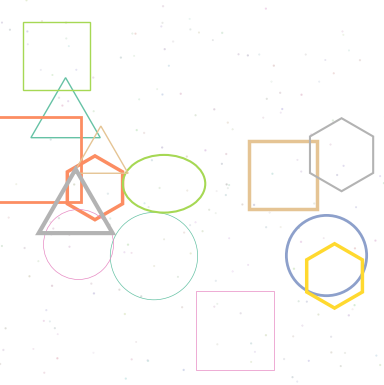[{"shape": "circle", "thickness": 0.5, "radius": 0.57, "center": [0.4, 0.335]}, {"shape": "triangle", "thickness": 1, "radius": 0.52, "center": [0.17, 0.694]}, {"shape": "hexagon", "thickness": 2.5, "radius": 0.41, "center": [0.247, 0.512]}, {"shape": "square", "thickness": 2, "radius": 0.55, "center": [0.101, 0.585]}, {"shape": "circle", "thickness": 2, "radius": 0.52, "center": [0.848, 0.336]}, {"shape": "square", "thickness": 0.5, "radius": 0.51, "center": [0.611, 0.141]}, {"shape": "circle", "thickness": 0.5, "radius": 0.45, "center": [0.204, 0.365]}, {"shape": "oval", "thickness": 1.5, "radius": 0.54, "center": [0.426, 0.523]}, {"shape": "square", "thickness": 1, "radius": 0.44, "center": [0.147, 0.855]}, {"shape": "hexagon", "thickness": 2.5, "radius": 0.42, "center": [0.869, 0.283]}, {"shape": "square", "thickness": 2.5, "radius": 0.44, "center": [0.735, 0.545]}, {"shape": "triangle", "thickness": 1, "radius": 0.41, "center": [0.262, 0.591]}, {"shape": "hexagon", "thickness": 1.5, "radius": 0.47, "center": [0.887, 0.598]}, {"shape": "triangle", "thickness": 3, "radius": 0.55, "center": [0.196, 0.45]}]